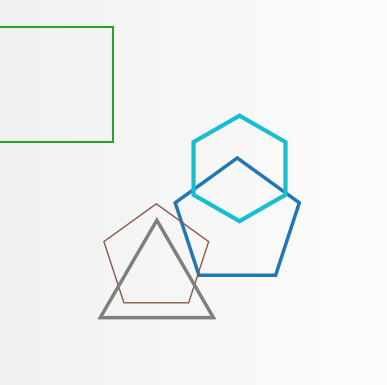[{"shape": "pentagon", "thickness": 2.5, "radius": 0.84, "center": [0.612, 0.421]}, {"shape": "square", "thickness": 1.5, "radius": 0.75, "center": [0.142, 0.781]}, {"shape": "pentagon", "thickness": 1, "radius": 0.71, "center": [0.403, 0.329]}, {"shape": "triangle", "thickness": 2.5, "radius": 0.84, "center": [0.405, 0.259]}, {"shape": "hexagon", "thickness": 3, "radius": 0.69, "center": [0.618, 0.562]}]